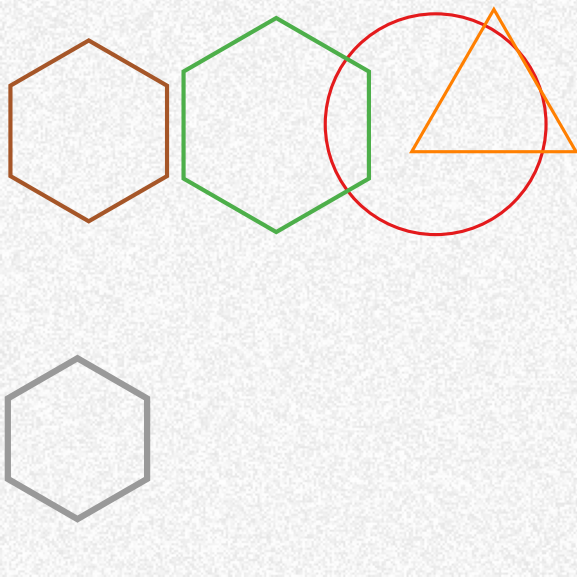[{"shape": "circle", "thickness": 1.5, "radius": 0.96, "center": [0.754, 0.784]}, {"shape": "hexagon", "thickness": 2, "radius": 0.93, "center": [0.478, 0.783]}, {"shape": "triangle", "thickness": 1.5, "radius": 0.82, "center": [0.855, 0.819]}, {"shape": "hexagon", "thickness": 2, "radius": 0.78, "center": [0.154, 0.773]}, {"shape": "hexagon", "thickness": 3, "radius": 0.7, "center": [0.134, 0.24]}]